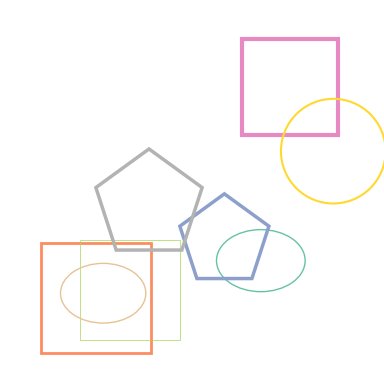[{"shape": "oval", "thickness": 1, "radius": 0.58, "center": [0.677, 0.323]}, {"shape": "square", "thickness": 2, "radius": 0.71, "center": [0.25, 0.226]}, {"shape": "pentagon", "thickness": 2.5, "radius": 0.61, "center": [0.583, 0.375]}, {"shape": "square", "thickness": 3, "radius": 0.62, "center": [0.754, 0.775]}, {"shape": "square", "thickness": 0.5, "radius": 0.65, "center": [0.338, 0.247]}, {"shape": "circle", "thickness": 1.5, "radius": 0.68, "center": [0.866, 0.607]}, {"shape": "oval", "thickness": 1, "radius": 0.55, "center": [0.268, 0.238]}, {"shape": "pentagon", "thickness": 2.5, "radius": 0.73, "center": [0.387, 0.468]}]